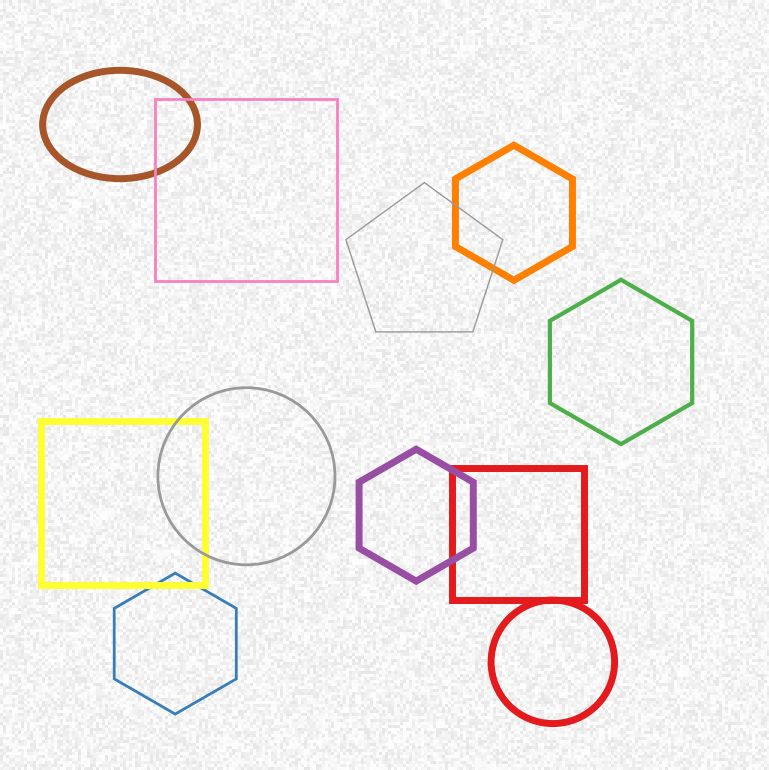[{"shape": "square", "thickness": 2.5, "radius": 0.43, "center": [0.672, 0.306]}, {"shape": "circle", "thickness": 2.5, "radius": 0.4, "center": [0.718, 0.141]}, {"shape": "hexagon", "thickness": 1, "radius": 0.46, "center": [0.228, 0.164]}, {"shape": "hexagon", "thickness": 1.5, "radius": 0.53, "center": [0.807, 0.53]}, {"shape": "hexagon", "thickness": 2.5, "radius": 0.43, "center": [0.541, 0.331]}, {"shape": "hexagon", "thickness": 2.5, "radius": 0.44, "center": [0.667, 0.724]}, {"shape": "square", "thickness": 2.5, "radius": 0.53, "center": [0.16, 0.347]}, {"shape": "oval", "thickness": 2.5, "radius": 0.5, "center": [0.156, 0.838]}, {"shape": "square", "thickness": 1, "radius": 0.59, "center": [0.32, 0.754]}, {"shape": "circle", "thickness": 1, "radius": 0.58, "center": [0.32, 0.381]}, {"shape": "pentagon", "thickness": 0.5, "radius": 0.54, "center": [0.551, 0.656]}]